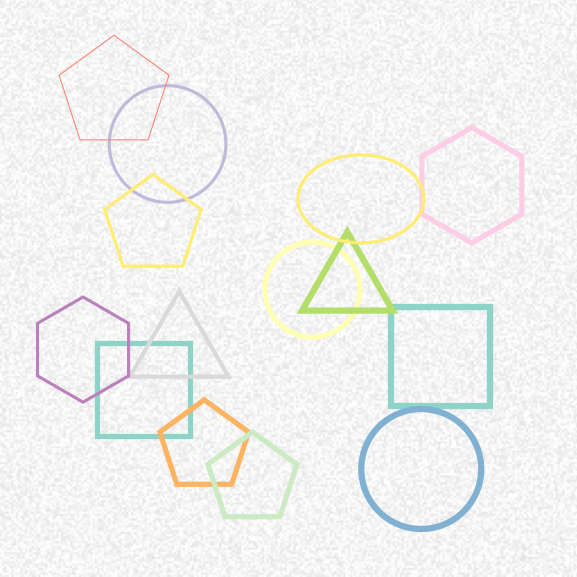[{"shape": "square", "thickness": 2.5, "radius": 0.4, "center": [0.249, 0.325]}, {"shape": "square", "thickness": 3, "radius": 0.43, "center": [0.762, 0.381]}, {"shape": "circle", "thickness": 2.5, "radius": 0.41, "center": [0.541, 0.498]}, {"shape": "circle", "thickness": 1.5, "radius": 0.51, "center": [0.29, 0.75]}, {"shape": "pentagon", "thickness": 0.5, "radius": 0.5, "center": [0.197, 0.838]}, {"shape": "circle", "thickness": 3, "radius": 0.52, "center": [0.729, 0.187]}, {"shape": "pentagon", "thickness": 2.5, "radius": 0.4, "center": [0.354, 0.226]}, {"shape": "triangle", "thickness": 3, "radius": 0.45, "center": [0.602, 0.507]}, {"shape": "hexagon", "thickness": 2.5, "radius": 0.5, "center": [0.817, 0.678]}, {"shape": "triangle", "thickness": 2, "radius": 0.49, "center": [0.31, 0.396]}, {"shape": "hexagon", "thickness": 1.5, "radius": 0.46, "center": [0.144, 0.394]}, {"shape": "pentagon", "thickness": 2.5, "radius": 0.41, "center": [0.437, 0.17]}, {"shape": "pentagon", "thickness": 1.5, "radius": 0.44, "center": [0.265, 0.609]}, {"shape": "oval", "thickness": 1.5, "radius": 0.54, "center": [0.625, 0.655]}]